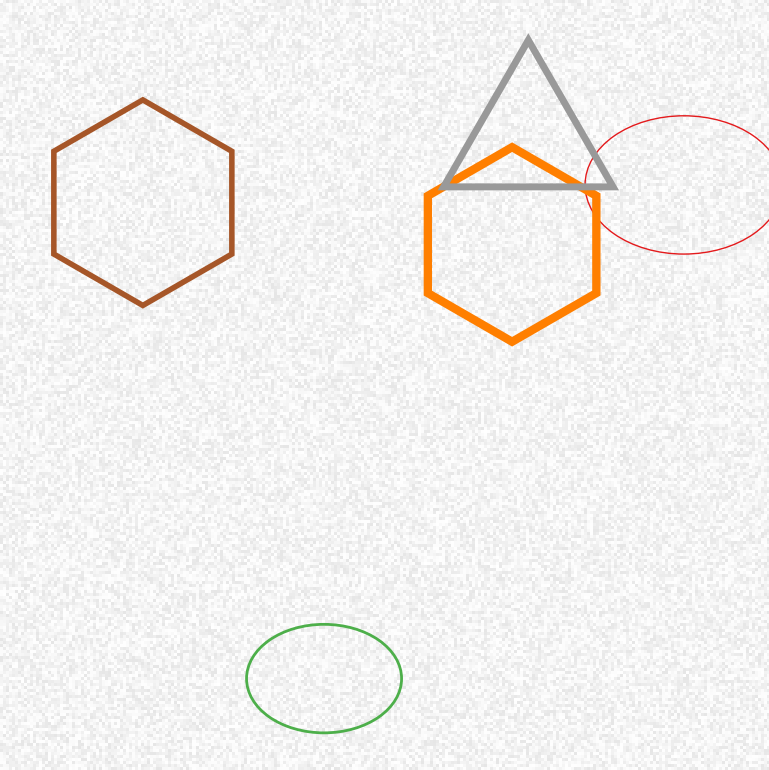[{"shape": "oval", "thickness": 0.5, "radius": 0.64, "center": [0.888, 0.76]}, {"shape": "oval", "thickness": 1, "radius": 0.5, "center": [0.421, 0.119]}, {"shape": "hexagon", "thickness": 3, "radius": 0.63, "center": [0.665, 0.683]}, {"shape": "hexagon", "thickness": 2, "radius": 0.67, "center": [0.186, 0.737]}, {"shape": "triangle", "thickness": 2.5, "radius": 0.64, "center": [0.686, 0.821]}]